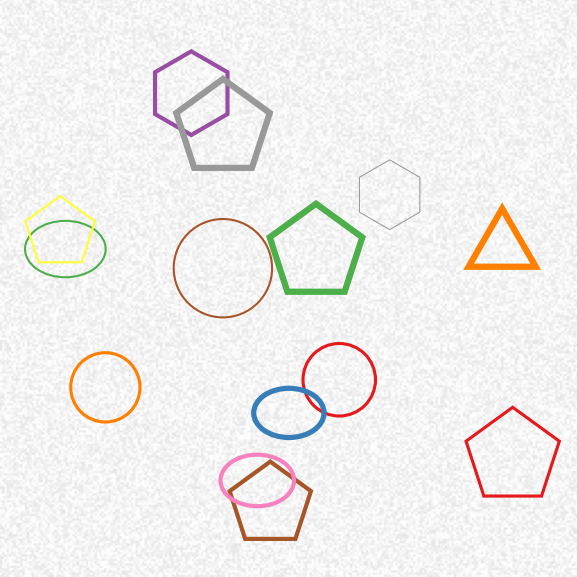[{"shape": "pentagon", "thickness": 1.5, "radius": 0.42, "center": [0.888, 0.209]}, {"shape": "circle", "thickness": 1.5, "radius": 0.31, "center": [0.587, 0.342]}, {"shape": "oval", "thickness": 2.5, "radius": 0.3, "center": [0.5, 0.284]}, {"shape": "pentagon", "thickness": 3, "radius": 0.42, "center": [0.547, 0.562]}, {"shape": "oval", "thickness": 1, "radius": 0.35, "center": [0.113, 0.568]}, {"shape": "hexagon", "thickness": 2, "radius": 0.36, "center": [0.331, 0.838]}, {"shape": "triangle", "thickness": 3, "radius": 0.34, "center": [0.87, 0.571]}, {"shape": "circle", "thickness": 1.5, "radius": 0.3, "center": [0.182, 0.328]}, {"shape": "pentagon", "thickness": 1, "radius": 0.32, "center": [0.104, 0.596]}, {"shape": "circle", "thickness": 1, "radius": 0.43, "center": [0.386, 0.535]}, {"shape": "pentagon", "thickness": 2, "radius": 0.37, "center": [0.468, 0.126]}, {"shape": "oval", "thickness": 2, "radius": 0.32, "center": [0.446, 0.167]}, {"shape": "pentagon", "thickness": 3, "radius": 0.43, "center": [0.386, 0.777]}, {"shape": "hexagon", "thickness": 0.5, "radius": 0.3, "center": [0.675, 0.662]}]